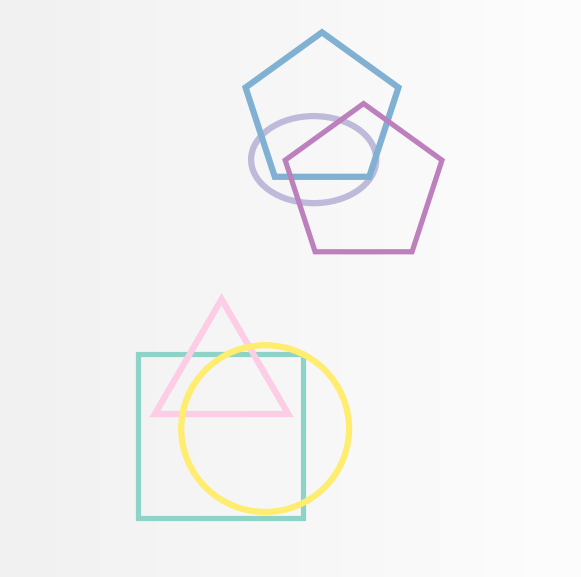[{"shape": "square", "thickness": 2.5, "radius": 0.71, "center": [0.379, 0.245]}, {"shape": "oval", "thickness": 3, "radius": 0.54, "center": [0.54, 0.723]}, {"shape": "pentagon", "thickness": 3, "radius": 0.69, "center": [0.554, 0.805]}, {"shape": "triangle", "thickness": 3, "radius": 0.66, "center": [0.381, 0.348]}, {"shape": "pentagon", "thickness": 2.5, "radius": 0.71, "center": [0.626, 0.678]}, {"shape": "circle", "thickness": 3, "radius": 0.72, "center": [0.456, 0.257]}]